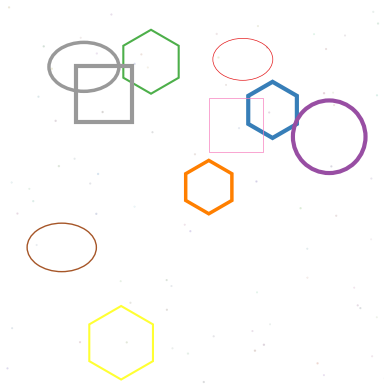[{"shape": "oval", "thickness": 0.5, "radius": 0.39, "center": [0.631, 0.846]}, {"shape": "hexagon", "thickness": 3, "radius": 0.36, "center": [0.708, 0.715]}, {"shape": "hexagon", "thickness": 1.5, "radius": 0.42, "center": [0.392, 0.84]}, {"shape": "circle", "thickness": 3, "radius": 0.47, "center": [0.855, 0.645]}, {"shape": "hexagon", "thickness": 2.5, "radius": 0.35, "center": [0.542, 0.514]}, {"shape": "hexagon", "thickness": 1.5, "radius": 0.48, "center": [0.315, 0.11]}, {"shape": "oval", "thickness": 1, "radius": 0.45, "center": [0.16, 0.357]}, {"shape": "square", "thickness": 0.5, "radius": 0.35, "center": [0.613, 0.675]}, {"shape": "square", "thickness": 3, "radius": 0.36, "center": [0.269, 0.757]}, {"shape": "oval", "thickness": 2.5, "radius": 0.45, "center": [0.218, 0.826]}]